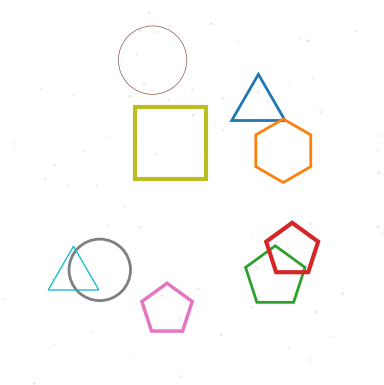[{"shape": "triangle", "thickness": 2, "radius": 0.4, "center": [0.671, 0.727]}, {"shape": "hexagon", "thickness": 2, "radius": 0.41, "center": [0.736, 0.608]}, {"shape": "pentagon", "thickness": 2, "radius": 0.41, "center": [0.715, 0.28]}, {"shape": "pentagon", "thickness": 3, "radius": 0.35, "center": [0.759, 0.35]}, {"shape": "circle", "thickness": 0.5, "radius": 0.44, "center": [0.396, 0.844]}, {"shape": "pentagon", "thickness": 2.5, "radius": 0.34, "center": [0.434, 0.196]}, {"shape": "circle", "thickness": 2, "radius": 0.4, "center": [0.259, 0.299]}, {"shape": "square", "thickness": 3, "radius": 0.47, "center": [0.443, 0.629]}, {"shape": "triangle", "thickness": 1, "radius": 0.38, "center": [0.191, 0.285]}]